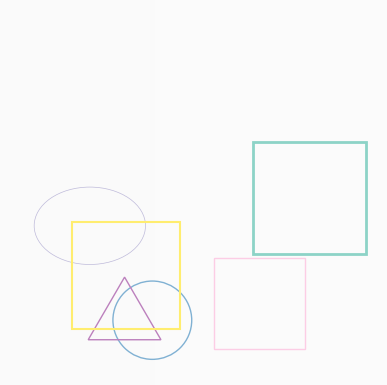[{"shape": "square", "thickness": 2, "radius": 0.73, "center": [0.799, 0.486]}, {"shape": "oval", "thickness": 0.5, "radius": 0.72, "center": [0.232, 0.414]}, {"shape": "circle", "thickness": 1, "radius": 0.51, "center": [0.393, 0.168]}, {"shape": "square", "thickness": 1, "radius": 0.59, "center": [0.67, 0.212]}, {"shape": "triangle", "thickness": 1, "radius": 0.54, "center": [0.321, 0.172]}, {"shape": "square", "thickness": 1.5, "radius": 0.69, "center": [0.325, 0.285]}]